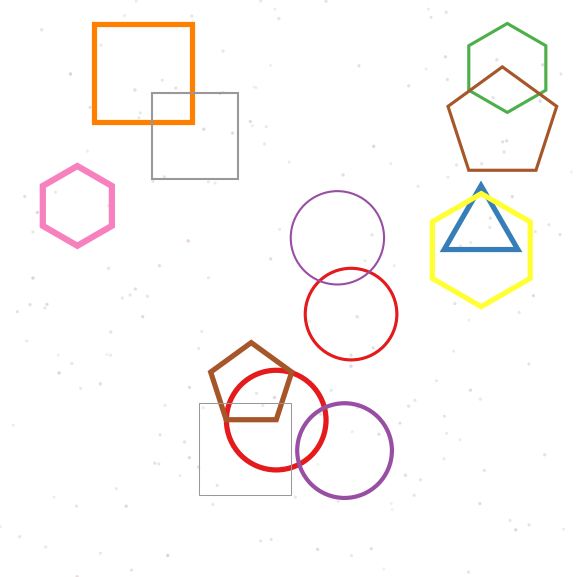[{"shape": "circle", "thickness": 2.5, "radius": 0.43, "center": [0.478, 0.272]}, {"shape": "circle", "thickness": 1.5, "radius": 0.4, "center": [0.608, 0.455]}, {"shape": "triangle", "thickness": 2.5, "radius": 0.37, "center": [0.833, 0.604]}, {"shape": "hexagon", "thickness": 1.5, "radius": 0.39, "center": [0.878, 0.881]}, {"shape": "circle", "thickness": 1, "radius": 0.4, "center": [0.584, 0.587]}, {"shape": "circle", "thickness": 2, "radius": 0.41, "center": [0.597, 0.219]}, {"shape": "square", "thickness": 2.5, "radius": 0.42, "center": [0.248, 0.873]}, {"shape": "hexagon", "thickness": 2.5, "radius": 0.49, "center": [0.833, 0.566]}, {"shape": "pentagon", "thickness": 2.5, "radius": 0.37, "center": [0.435, 0.332]}, {"shape": "pentagon", "thickness": 1.5, "radius": 0.49, "center": [0.87, 0.784]}, {"shape": "hexagon", "thickness": 3, "radius": 0.35, "center": [0.134, 0.643]}, {"shape": "square", "thickness": 0.5, "radius": 0.4, "center": [0.424, 0.221]}, {"shape": "square", "thickness": 1, "radius": 0.37, "center": [0.337, 0.764]}]